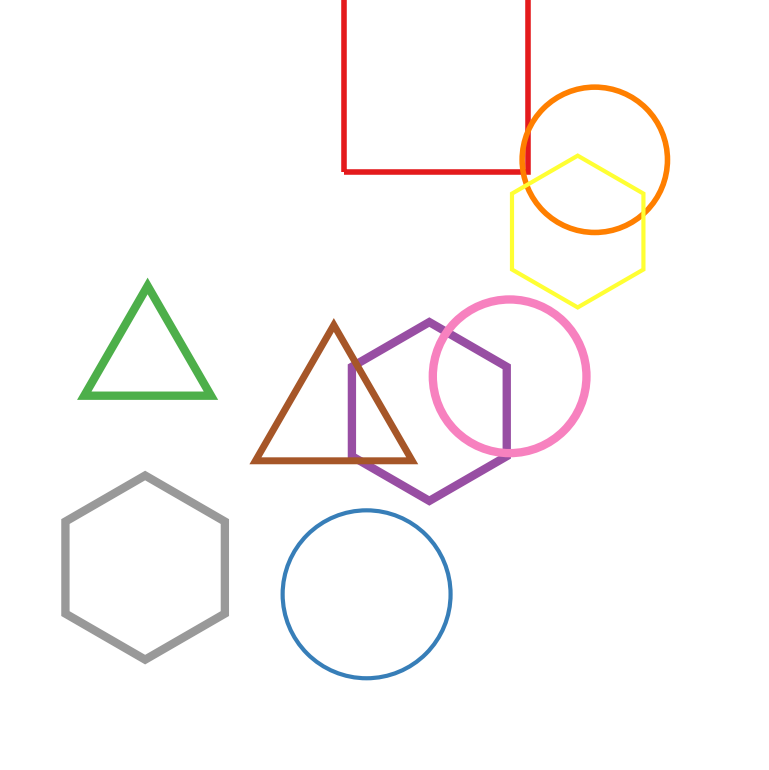[{"shape": "square", "thickness": 2, "radius": 0.6, "center": [0.566, 0.896]}, {"shape": "circle", "thickness": 1.5, "radius": 0.55, "center": [0.476, 0.228]}, {"shape": "triangle", "thickness": 3, "radius": 0.47, "center": [0.192, 0.534]}, {"shape": "hexagon", "thickness": 3, "radius": 0.58, "center": [0.558, 0.466]}, {"shape": "circle", "thickness": 2, "radius": 0.47, "center": [0.772, 0.792]}, {"shape": "hexagon", "thickness": 1.5, "radius": 0.49, "center": [0.75, 0.699]}, {"shape": "triangle", "thickness": 2.5, "radius": 0.59, "center": [0.434, 0.46]}, {"shape": "circle", "thickness": 3, "radius": 0.5, "center": [0.662, 0.511]}, {"shape": "hexagon", "thickness": 3, "radius": 0.6, "center": [0.189, 0.263]}]